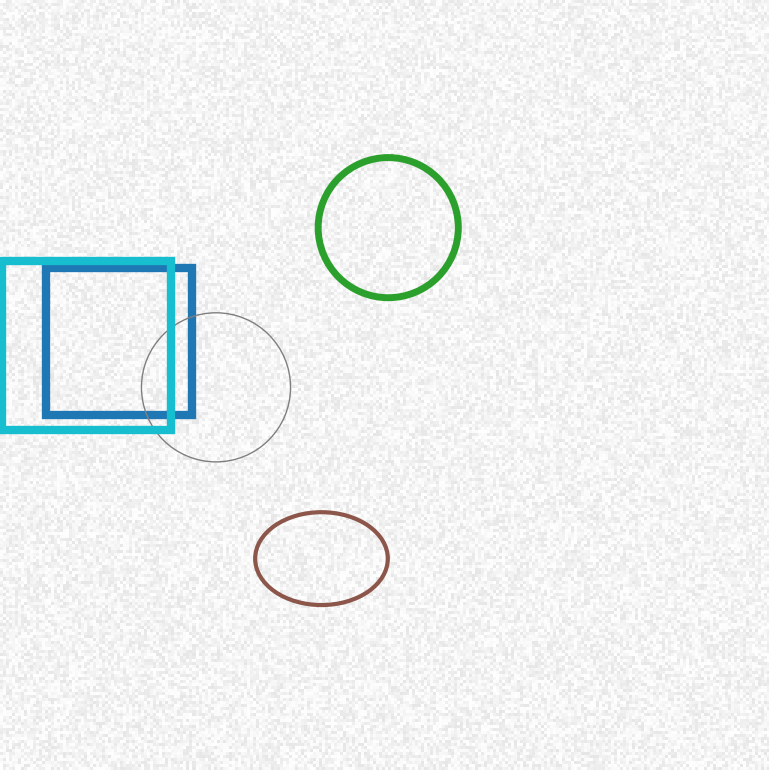[{"shape": "square", "thickness": 3, "radius": 0.48, "center": [0.154, 0.557]}, {"shape": "circle", "thickness": 2.5, "radius": 0.45, "center": [0.504, 0.704]}, {"shape": "oval", "thickness": 1.5, "radius": 0.43, "center": [0.418, 0.275]}, {"shape": "circle", "thickness": 0.5, "radius": 0.48, "center": [0.281, 0.497]}, {"shape": "square", "thickness": 3, "radius": 0.55, "center": [0.113, 0.552]}]